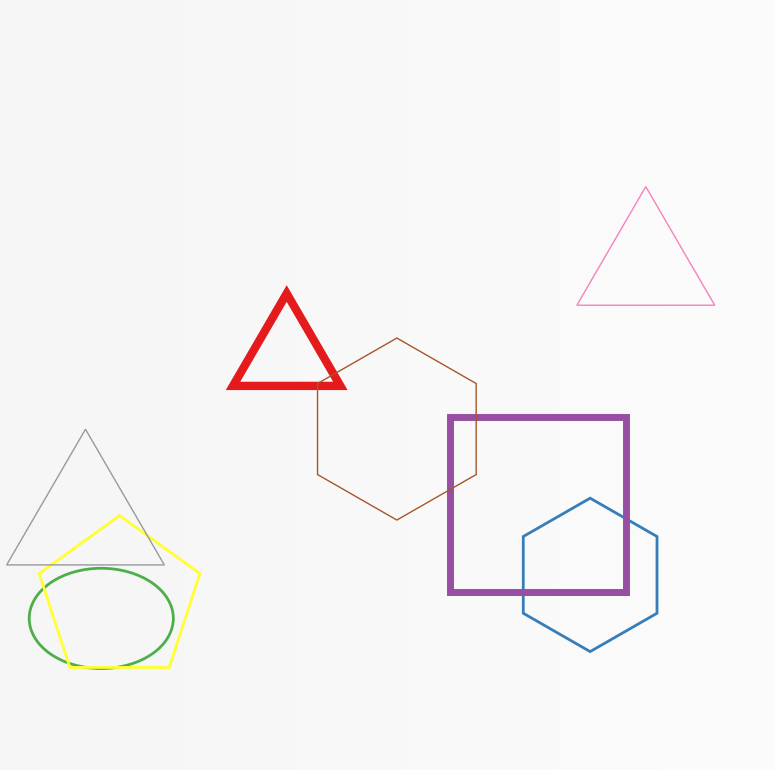[{"shape": "triangle", "thickness": 3, "radius": 0.4, "center": [0.37, 0.539]}, {"shape": "hexagon", "thickness": 1, "radius": 0.5, "center": [0.761, 0.253]}, {"shape": "oval", "thickness": 1, "radius": 0.46, "center": [0.131, 0.197]}, {"shape": "square", "thickness": 2.5, "radius": 0.57, "center": [0.694, 0.344]}, {"shape": "pentagon", "thickness": 1, "radius": 0.55, "center": [0.154, 0.221]}, {"shape": "hexagon", "thickness": 0.5, "radius": 0.59, "center": [0.512, 0.443]}, {"shape": "triangle", "thickness": 0.5, "radius": 0.51, "center": [0.833, 0.655]}, {"shape": "triangle", "thickness": 0.5, "radius": 0.59, "center": [0.11, 0.325]}]